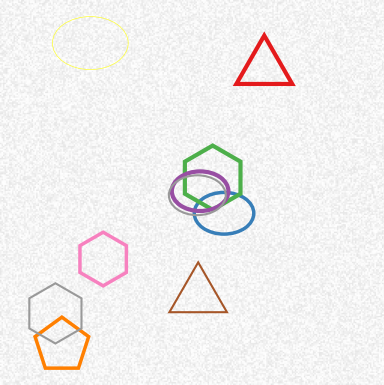[{"shape": "triangle", "thickness": 3, "radius": 0.42, "center": [0.686, 0.824]}, {"shape": "oval", "thickness": 2.5, "radius": 0.39, "center": [0.582, 0.446]}, {"shape": "hexagon", "thickness": 3, "radius": 0.42, "center": [0.552, 0.538]}, {"shape": "oval", "thickness": 3, "radius": 0.37, "center": [0.52, 0.503]}, {"shape": "pentagon", "thickness": 2.5, "radius": 0.37, "center": [0.161, 0.103]}, {"shape": "oval", "thickness": 0.5, "radius": 0.49, "center": [0.235, 0.888]}, {"shape": "triangle", "thickness": 1.5, "radius": 0.43, "center": [0.515, 0.232]}, {"shape": "hexagon", "thickness": 2.5, "radius": 0.35, "center": [0.268, 0.327]}, {"shape": "oval", "thickness": 1.5, "radius": 0.37, "center": [0.513, 0.493]}, {"shape": "hexagon", "thickness": 1.5, "radius": 0.39, "center": [0.144, 0.186]}]